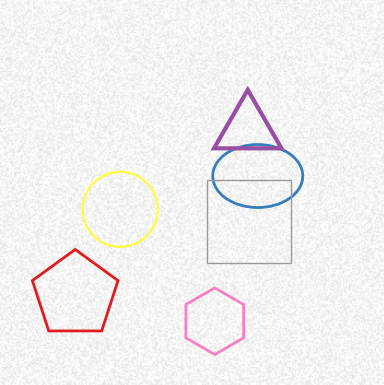[{"shape": "pentagon", "thickness": 2, "radius": 0.58, "center": [0.195, 0.235]}, {"shape": "oval", "thickness": 2, "radius": 0.58, "center": [0.67, 0.543]}, {"shape": "triangle", "thickness": 3, "radius": 0.51, "center": [0.643, 0.665]}, {"shape": "circle", "thickness": 1.5, "radius": 0.49, "center": [0.312, 0.456]}, {"shape": "hexagon", "thickness": 2, "radius": 0.43, "center": [0.558, 0.166]}, {"shape": "square", "thickness": 1, "radius": 0.54, "center": [0.647, 0.424]}]